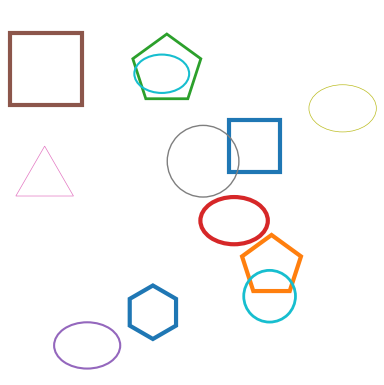[{"shape": "square", "thickness": 3, "radius": 0.33, "center": [0.661, 0.621]}, {"shape": "hexagon", "thickness": 3, "radius": 0.35, "center": [0.397, 0.189]}, {"shape": "pentagon", "thickness": 3, "radius": 0.4, "center": [0.705, 0.309]}, {"shape": "pentagon", "thickness": 2, "radius": 0.46, "center": [0.433, 0.819]}, {"shape": "oval", "thickness": 3, "radius": 0.44, "center": [0.608, 0.427]}, {"shape": "oval", "thickness": 1.5, "radius": 0.43, "center": [0.226, 0.103]}, {"shape": "square", "thickness": 3, "radius": 0.47, "center": [0.12, 0.821]}, {"shape": "triangle", "thickness": 0.5, "radius": 0.43, "center": [0.116, 0.534]}, {"shape": "circle", "thickness": 1, "radius": 0.47, "center": [0.527, 0.581]}, {"shape": "oval", "thickness": 0.5, "radius": 0.44, "center": [0.89, 0.719]}, {"shape": "circle", "thickness": 2, "radius": 0.34, "center": [0.7, 0.231]}, {"shape": "oval", "thickness": 1.5, "radius": 0.36, "center": [0.42, 0.808]}]